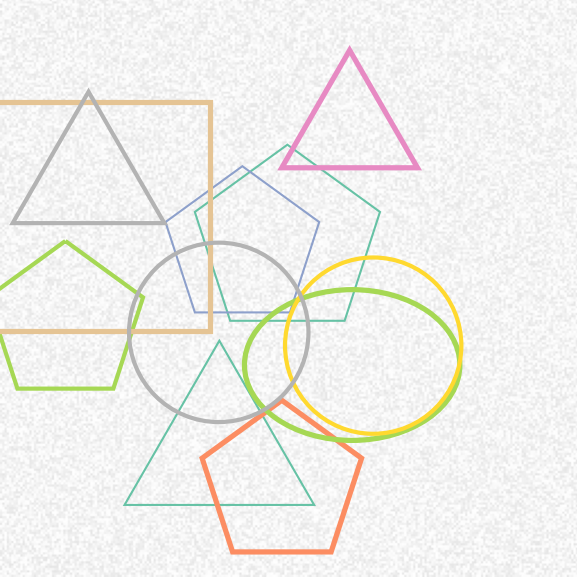[{"shape": "triangle", "thickness": 1, "radius": 0.95, "center": [0.38, 0.22]}, {"shape": "pentagon", "thickness": 1, "radius": 0.84, "center": [0.498, 0.58]}, {"shape": "pentagon", "thickness": 2.5, "radius": 0.73, "center": [0.488, 0.161]}, {"shape": "pentagon", "thickness": 1, "radius": 0.7, "center": [0.42, 0.571]}, {"shape": "triangle", "thickness": 2.5, "radius": 0.68, "center": [0.605, 0.776]}, {"shape": "oval", "thickness": 2.5, "radius": 0.93, "center": [0.61, 0.367]}, {"shape": "pentagon", "thickness": 2, "radius": 0.71, "center": [0.113, 0.441]}, {"shape": "circle", "thickness": 2, "radius": 0.76, "center": [0.646, 0.401]}, {"shape": "square", "thickness": 2.5, "radius": 0.99, "center": [0.166, 0.625]}, {"shape": "triangle", "thickness": 2, "radius": 0.76, "center": [0.153, 0.689]}, {"shape": "circle", "thickness": 2, "radius": 0.78, "center": [0.379, 0.424]}]